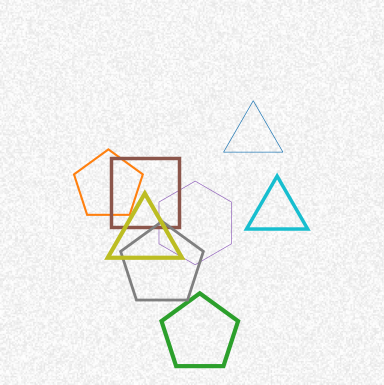[{"shape": "triangle", "thickness": 0.5, "radius": 0.45, "center": [0.658, 0.649]}, {"shape": "pentagon", "thickness": 1.5, "radius": 0.47, "center": [0.282, 0.518]}, {"shape": "pentagon", "thickness": 3, "radius": 0.52, "center": [0.519, 0.134]}, {"shape": "hexagon", "thickness": 0.5, "radius": 0.54, "center": [0.507, 0.421]}, {"shape": "square", "thickness": 2.5, "radius": 0.44, "center": [0.377, 0.5]}, {"shape": "pentagon", "thickness": 2, "radius": 0.56, "center": [0.421, 0.312]}, {"shape": "triangle", "thickness": 3, "radius": 0.56, "center": [0.376, 0.386]}, {"shape": "triangle", "thickness": 2.5, "radius": 0.46, "center": [0.72, 0.451]}]